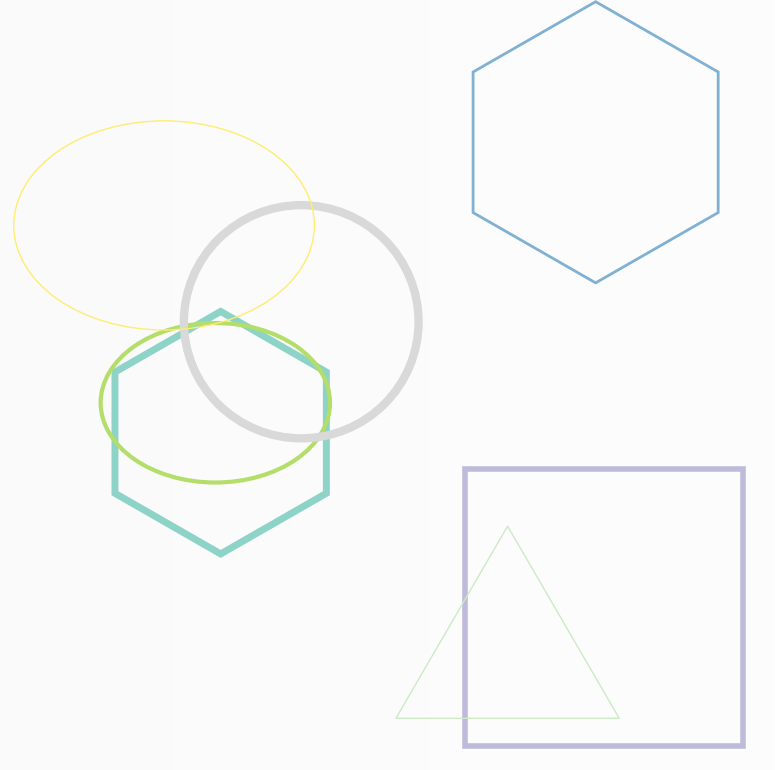[{"shape": "hexagon", "thickness": 2.5, "radius": 0.79, "center": [0.285, 0.438]}, {"shape": "square", "thickness": 2, "radius": 0.9, "center": [0.78, 0.211]}, {"shape": "hexagon", "thickness": 1, "radius": 0.91, "center": [0.769, 0.815]}, {"shape": "oval", "thickness": 1.5, "radius": 0.74, "center": [0.278, 0.477]}, {"shape": "circle", "thickness": 3, "radius": 0.76, "center": [0.389, 0.582]}, {"shape": "triangle", "thickness": 0.5, "radius": 0.83, "center": [0.655, 0.15]}, {"shape": "oval", "thickness": 0.5, "radius": 0.97, "center": [0.212, 0.707]}]